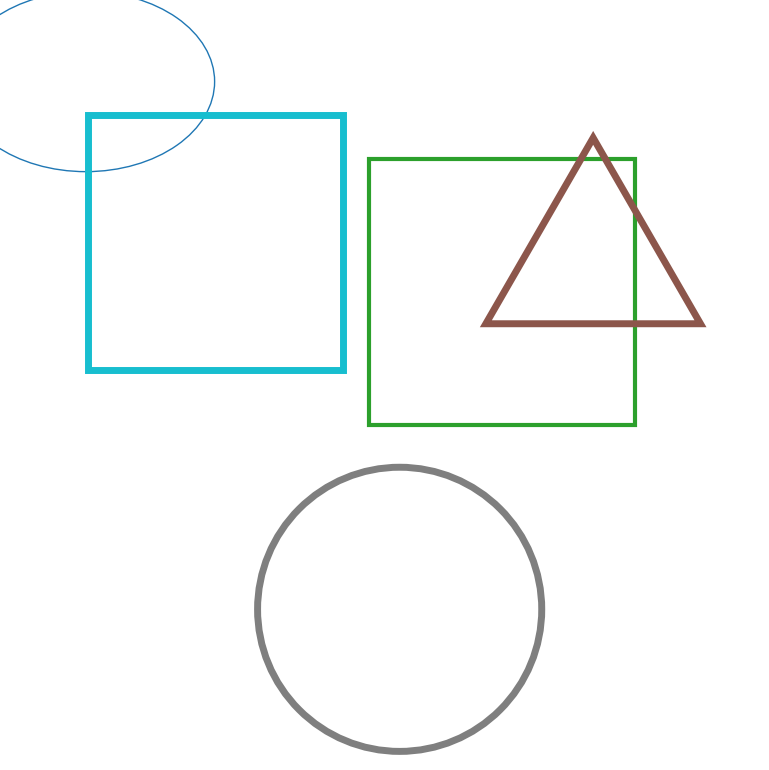[{"shape": "oval", "thickness": 0.5, "radius": 0.84, "center": [0.112, 0.894]}, {"shape": "square", "thickness": 1.5, "radius": 0.87, "center": [0.652, 0.621]}, {"shape": "triangle", "thickness": 2.5, "radius": 0.8, "center": [0.77, 0.66]}, {"shape": "circle", "thickness": 2.5, "radius": 0.92, "center": [0.519, 0.209]}, {"shape": "square", "thickness": 2.5, "radius": 0.83, "center": [0.28, 0.685]}]